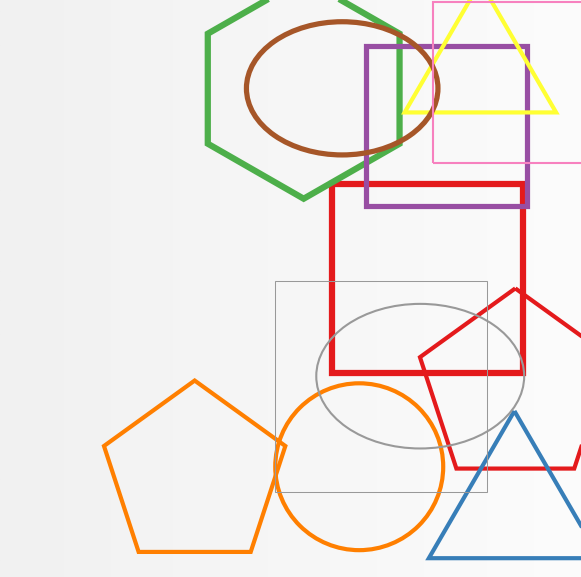[{"shape": "pentagon", "thickness": 2, "radius": 0.86, "center": [0.887, 0.327]}, {"shape": "square", "thickness": 3, "radius": 0.82, "center": [0.735, 0.517]}, {"shape": "triangle", "thickness": 2, "radius": 0.85, "center": [0.885, 0.118]}, {"shape": "hexagon", "thickness": 3, "radius": 0.95, "center": [0.522, 0.846]}, {"shape": "square", "thickness": 2.5, "radius": 0.69, "center": [0.768, 0.78]}, {"shape": "circle", "thickness": 2, "radius": 0.72, "center": [0.618, 0.191]}, {"shape": "pentagon", "thickness": 2, "radius": 0.82, "center": [0.335, 0.176]}, {"shape": "triangle", "thickness": 2, "radius": 0.75, "center": [0.826, 0.88]}, {"shape": "oval", "thickness": 2.5, "radius": 0.82, "center": [0.589, 0.846]}, {"shape": "square", "thickness": 1, "radius": 0.7, "center": [0.885, 0.855]}, {"shape": "square", "thickness": 0.5, "radius": 0.91, "center": [0.656, 0.33]}, {"shape": "oval", "thickness": 1, "radius": 0.89, "center": [0.723, 0.348]}]